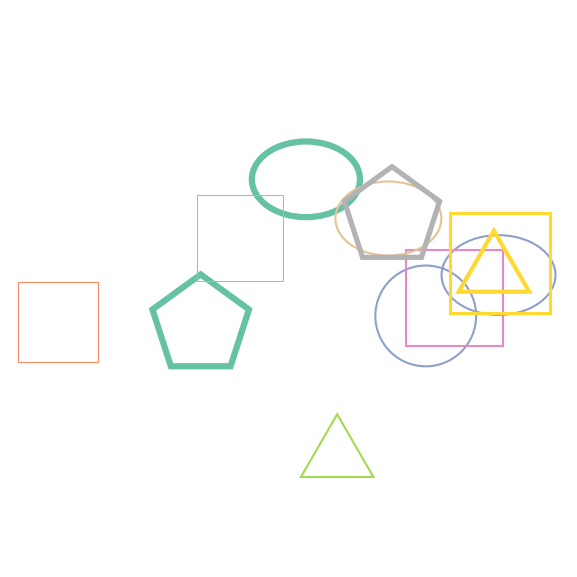[{"shape": "pentagon", "thickness": 3, "radius": 0.44, "center": [0.348, 0.436]}, {"shape": "oval", "thickness": 3, "radius": 0.47, "center": [0.53, 0.689]}, {"shape": "square", "thickness": 0.5, "radius": 0.35, "center": [0.101, 0.442]}, {"shape": "oval", "thickness": 1, "radius": 0.49, "center": [0.863, 0.523]}, {"shape": "circle", "thickness": 1, "radius": 0.44, "center": [0.737, 0.452]}, {"shape": "square", "thickness": 1, "radius": 0.42, "center": [0.787, 0.482]}, {"shape": "triangle", "thickness": 1, "radius": 0.36, "center": [0.584, 0.209]}, {"shape": "triangle", "thickness": 2, "radius": 0.35, "center": [0.855, 0.529]}, {"shape": "square", "thickness": 1.5, "radius": 0.43, "center": [0.866, 0.544]}, {"shape": "oval", "thickness": 1, "radius": 0.46, "center": [0.672, 0.621]}, {"shape": "pentagon", "thickness": 2.5, "radius": 0.43, "center": [0.679, 0.624]}, {"shape": "square", "thickness": 0.5, "radius": 0.37, "center": [0.415, 0.588]}]